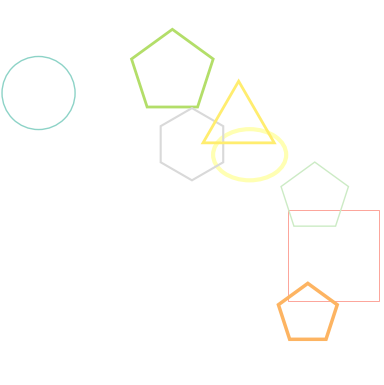[{"shape": "circle", "thickness": 1, "radius": 0.47, "center": [0.1, 0.758]}, {"shape": "oval", "thickness": 3, "radius": 0.47, "center": [0.648, 0.598]}, {"shape": "square", "thickness": 0.5, "radius": 0.59, "center": [0.865, 0.337]}, {"shape": "pentagon", "thickness": 2.5, "radius": 0.4, "center": [0.8, 0.184]}, {"shape": "pentagon", "thickness": 2, "radius": 0.56, "center": [0.448, 0.812]}, {"shape": "hexagon", "thickness": 1.5, "radius": 0.47, "center": [0.499, 0.625]}, {"shape": "pentagon", "thickness": 1, "radius": 0.46, "center": [0.818, 0.487]}, {"shape": "triangle", "thickness": 2, "radius": 0.53, "center": [0.62, 0.682]}]